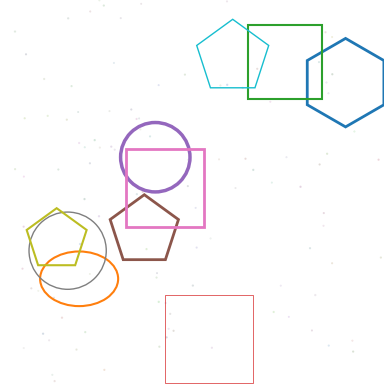[{"shape": "hexagon", "thickness": 2, "radius": 0.57, "center": [0.898, 0.785]}, {"shape": "oval", "thickness": 1.5, "radius": 0.51, "center": [0.206, 0.276]}, {"shape": "square", "thickness": 1.5, "radius": 0.48, "center": [0.74, 0.838]}, {"shape": "square", "thickness": 0.5, "radius": 0.57, "center": [0.543, 0.119]}, {"shape": "circle", "thickness": 2.5, "radius": 0.45, "center": [0.403, 0.592]}, {"shape": "pentagon", "thickness": 2, "radius": 0.47, "center": [0.375, 0.401]}, {"shape": "square", "thickness": 2, "radius": 0.51, "center": [0.429, 0.513]}, {"shape": "circle", "thickness": 1, "radius": 0.5, "center": [0.176, 0.349]}, {"shape": "pentagon", "thickness": 1.5, "radius": 0.41, "center": [0.147, 0.377]}, {"shape": "pentagon", "thickness": 1, "radius": 0.49, "center": [0.604, 0.852]}]